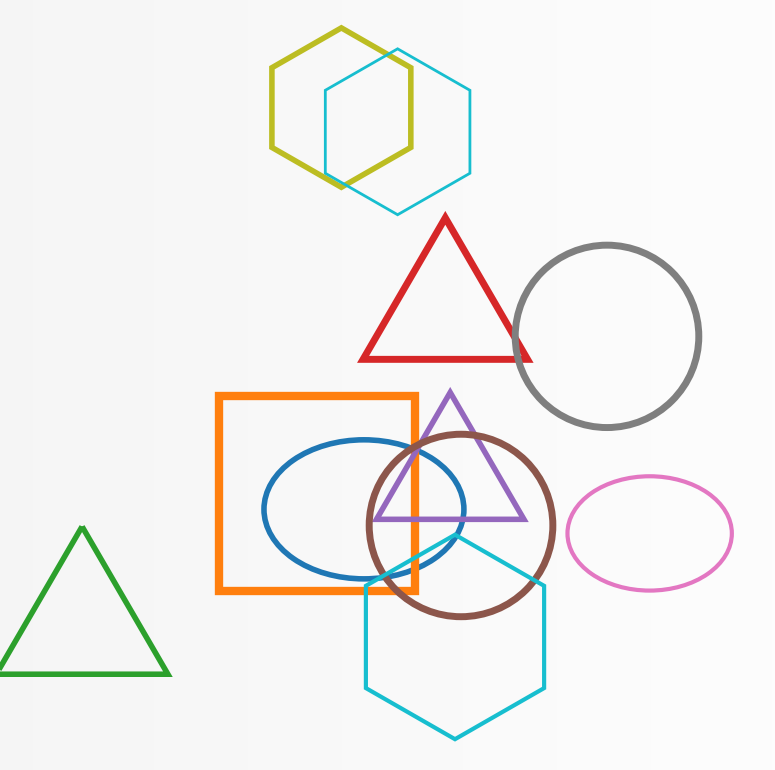[{"shape": "oval", "thickness": 2, "radius": 0.64, "center": [0.47, 0.339]}, {"shape": "square", "thickness": 3, "radius": 0.63, "center": [0.409, 0.359]}, {"shape": "triangle", "thickness": 2, "radius": 0.64, "center": [0.106, 0.188]}, {"shape": "triangle", "thickness": 2.5, "radius": 0.61, "center": [0.575, 0.595]}, {"shape": "triangle", "thickness": 2, "radius": 0.55, "center": [0.581, 0.38]}, {"shape": "circle", "thickness": 2.5, "radius": 0.59, "center": [0.595, 0.318]}, {"shape": "oval", "thickness": 1.5, "radius": 0.53, "center": [0.838, 0.307]}, {"shape": "circle", "thickness": 2.5, "radius": 0.59, "center": [0.783, 0.563]}, {"shape": "hexagon", "thickness": 2, "radius": 0.52, "center": [0.44, 0.86]}, {"shape": "hexagon", "thickness": 1, "radius": 0.54, "center": [0.513, 0.829]}, {"shape": "hexagon", "thickness": 1.5, "radius": 0.66, "center": [0.587, 0.173]}]